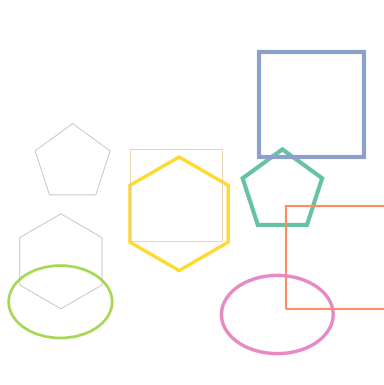[{"shape": "pentagon", "thickness": 3, "radius": 0.54, "center": [0.733, 0.504]}, {"shape": "square", "thickness": 1.5, "radius": 0.67, "center": [0.877, 0.331]}, {"shape": "square", "thickness": 3, "radius": 0.68, "center": [0.809, 0.729]}, {"shape": "oval", "thickness": 2.5, "radius": 0.73, "center": [0.72, 0.183]}, {"shape": "oval", "thickness": 2, "radius": 0.67, "center": [0.157, 0.216]}, {"shape": "hexagon", "thickness": 2.5, "radius": 0.74, "center": [0.465, 0.445]}, {"shape": "square", "thickness": 0.5, "radius": 0.6, "center": [0.457, 0.493]}, {"shape": "pentagon", "thickness": 0.5, "radius": 0.51, "center": [0.189, 0.577]}, {"shape": "hexagon", "thickness": 0.5, "radius": 0.62, "center": [0.158, 0.321]}]